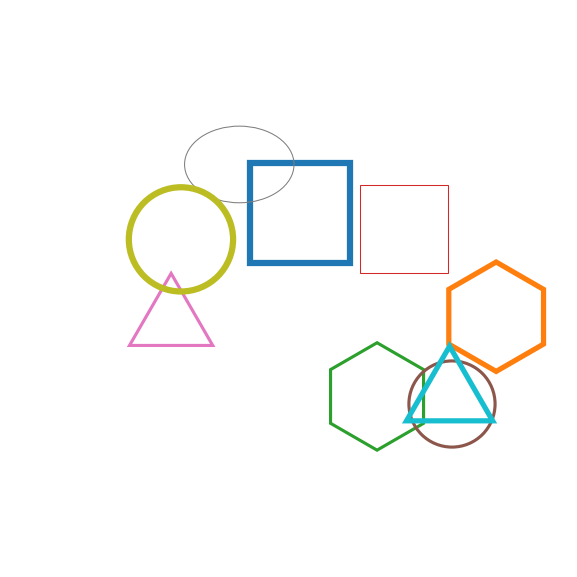[{"shape": "square", "thickness": 3, "radius": 0.43, "center": [0.519, 0.631]}, {"shape": "hexagon", "thickness": 2.5, "radius": 0.47, "center": [0.859, 0.451]}, {"shape": "hexagon", "thickness": 1.5, "radius": 0.46, "center": [0.653, 0.313]}, {"shape": "square", "thickness": 0.5, "radius": 0.38, "center": [0.699, 0.603]}, {"shape": "circle", "thickness": 1.5, "radius": 0.37, "center": [0.783, 0.3]}, {"shape": "triangle", "thickness": 1.5, "radius": 0.42, "center": [0.296, 0.443]}, {"shape": "oval", "thickness": 0.5, "radius": 0.47, "center": [0.414, 0.714]}, {"shape": "circle", "thickness": 3, "radius": 0.45, "center": [0.313, 0.585]}, {"shape": "triangle", "thickness": 2.5, "radius": 0.43, "center": [0.778, 0.313]}]